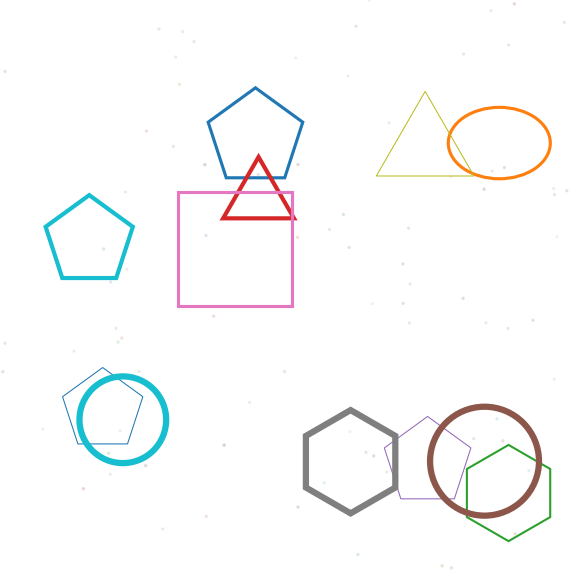[{"shape": "pentagon", "thickness": 1.5, "radius": 0.43, "center": [0.442, 0.761]}, {"shape": "pentagon", "thickness": 0.5, "radius": 0.37, "center": [0.178, 0.29]}, {"shape": "oval", "thickness": 1.5, "radius": 0.44, "center": [0.865, 0.751]}, {"shape": "hexagon", "thickness": 1, "radius": 0.42, "center": [0.881, 0.145]}, {"shape": "triangle", "thickness": 2, "radius": 0.35, "center": [0.448, 0.656]}, {"shape": "pentagon", "thickness": 0.5, "radius": 0.39, "center": [0.74, 0.199]}, {"shape": "circle", "thickness": 3, "radius": 0.47, "center": [0.839, 0.201]}, {"shape": "square", "thickness": 1.5, "radius": 0.49, "center": [0.407, 0.569]}, {"shape": "hexagon", "thickness": 3, "radius": 0.45, "center": [0.607, 0.2]}, {"shape": "triangle", "thickness": 0.5, "radius": 0.49, "center": [0.736, 0.743]}, {"shape": "pentagon", "thickness": 2, "radius": 0.4, "center": [0.155, 0.582]}, {"shape": "circle", "thickness": 3, "radius": 0.38, "center": [0.213, 0.272]}]